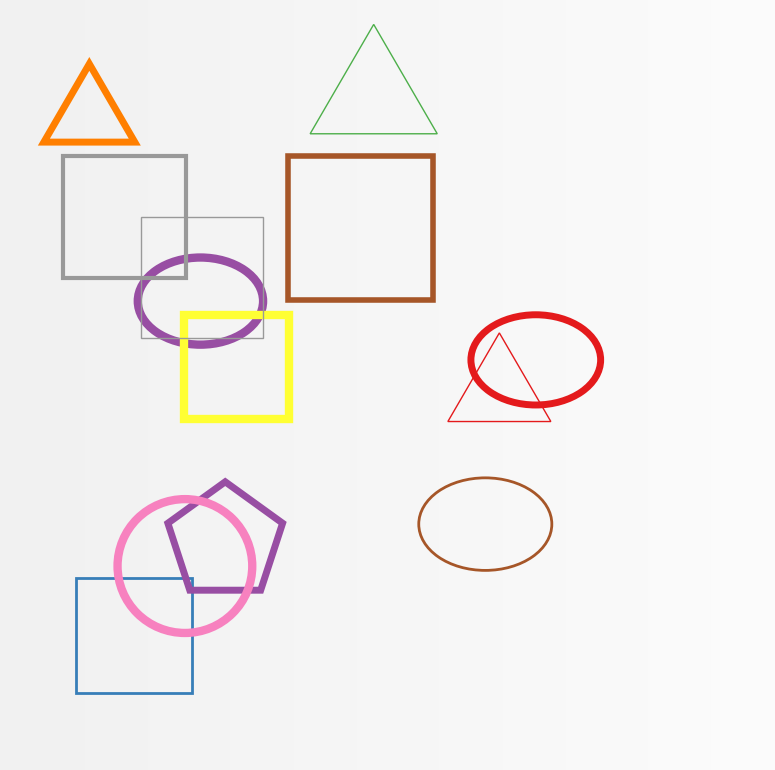[{"shape": "oval", "thickness": 2.5, "radius": 0.42, "center": [0.691, 0.533]}, {"shape": "triangle", "thickness": 0.5, "radius": 0.38, "center": [0.644, 0.491]}, {"shape": "square", "thickness": 1, "radius": 0.37, "center": [0.173, 0.175]}, {"shape": "triangle", "thickness": 0.5, "radius": 0.47, "center": [0.482, 0.874]}, {"shape": "oval", "thickness": 3, "radius": 0.4, "center": [0.259, 0.609]}, {"shape": "pentagon", "thickness": 2.5, "radius": 0.39, "center": [0.291, 0.296]}, {"shape": "triangle", "thickness": 2.5, "radius": 0.34, "center": [0.115, 0.849]}, {"shape": "square", "thickness": 3, "radius": 0.34, "center": [0.305, 0.523]}, {"shape": "square", "thickness": 2, "radius": 0.47, "center": [0.465, 0.704]}, {"shape": "oval", "thickness": 1, "radius": 0.43, "center": [0.626, 0.319]}, {"shape": "circle", "thickness": 3, "radius": 0.43, "center": [0.239, 0.265]}, {"shape": "square", "thickness": 0.5, "radius": 0.4, "center": [0.261, 0.64]}, {"shape": "square", "thickness": 1.5, "radius": 0.4, "center": [0.161, 0.719]}]